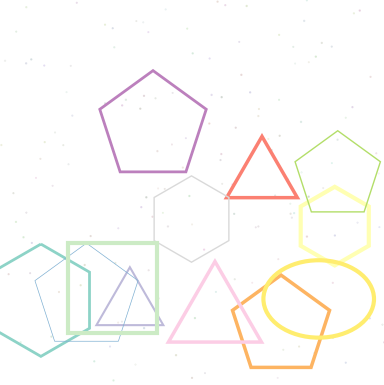[{"shape": "hexagon", "thickness": 2, "radius": 0.73, "center": [0.106, 0.22]}, {"shape": "hexagon", "thickness": 3, "radius": 0.51, "center": [0.869, 0.413]}, {"shape": "triangle", "thickness": 1.5, "radius": 0.5, "center": [0.337, 0.206]}, {"shape": "triangle", "thickness": 2.5, "radius": 0.53, "center": [0.68, 0.54]}, {"shape": "pentagon", "thickness": 0.5, "radius": 0.7, "center": [0.225, 0.228]}, {"shape": "pentagon", "thickness": 2.5, "radius": 0.66, "center": [0.73, 0.153]}, {"shape": "pentagon", "thickness": 1, "radius": 0.58, "center": [0.877, 0.544]}, {"shape": "triangle", "thickness": 2.5, "radius": 0.7, "center": [0.558, 0.181]}, {"shape": "hexagon", "thickness": 1, "radius": 0.56, "center": [0.497, 0.431]}, {"shape": "pentagon", "thickness": 2, "radius": 0.73, "center": [0.397, 0.671]}, {"shape": "square", "thickness": 3, "radius": 0.58, "center": [0.293, 0.252]}, {"shape": "oval", "thickness": 3, "radius": 0.72, "center": [0.828, 0.224]}]